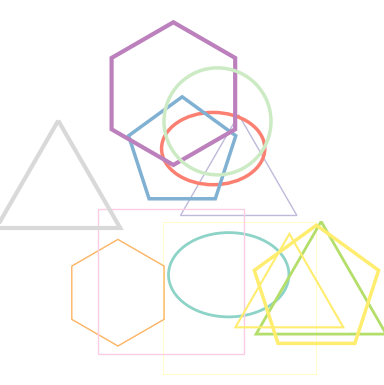[{"shape": "oval", "thickness": 2, "radius": 0.78, "center": [0.594, 0.286]}, {"shape": "square", "thickness": 0.5, "radius": 0.99, "center": [0.622, 0.226]}, {"shape": "triangle", "thickness": 1, "radius": 0.87, "center": [0.62, 0.528]}, {"shape": "oval", "thickness": 2.5, "radius": 0.67, "center": [0.554, 0.614]}, {"shape": "pentagon", "thickness": 2.5, "radius": 0.73, "center": [0.473, 0.602]}, {"shape": "hexagon", "thickness": 1, "radius": 0.69, "center": [0.306, 0.24]}, {"shape": "triangle", "thickness": 2, "radius": 0.98, "center": [0.834, 0.23]}, {"shape": "square", "thickness": 1, "radius": 0.95, "center": [0.444, 0.269]}, {"shape": "triangle", "thickness": 3, "radius": 0.93, "center": [0.151, 0.501]}, {"shape": "hexagon", "thickness": 3, "radius": 0.93, "center": [0.45, 0.757]}, {"shape": "circle", "thickness": 2.5, "radius": 0.69, "center": [0.565, 0.685]}, {"shape": "triangle", "thickness": 1.5, "radius": 0.81, "center": [0.752, 0.231]}, {"shape": "pentagon", "thickness": 2.5, "radius": 0.85, "center": [0.822, 0.245]}]